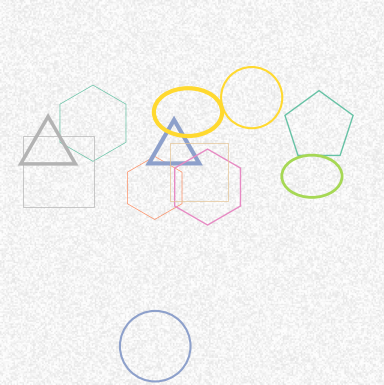[{"shape": "hexagon", "thickness": 0.5, "radius": 0.49, "center": [0.241, 0.68]}, {"shape": "pentagon", "thickness": 1, "radius": 0.47, "center": [0.829, 0.672]}, {"shape": "hexagon", "thickness": 0.5, "radius": 0.41, "center": [0.402, 0.512]}, {"shape": "circle", "thickness": 1.5, "radius": 0.46, "center": [0.403, 0.101]}, {"shape": "triangle", "thickness": 3, "radius": 0.38, "center": [0.452, 0.613]}, {"shape": "hexagon", "thickness": 1, "radius": 0.49, "center": [0.539, 0.514]}, {"shape": "oval", "thickness": 2, "radius": 0.39, "center": [0.81, 0.542]}, {"shape": "oval", "thickness": 3, "radius": 0.44, "center": [0.488, 0.709]}, {"shape": "circle", "thickness": 1.5, "radius": 0.4, "center": [0.654, 0.746]}, {"shape": "square", "thickness": 0.5, "radius": 0.38, "center": [0.516, 0.554]}, {"shape": "triangle", "thickness": 2.5, "radius": 0.41, "center": [0.125, 0.615]}, {"shape": "square", "thickness": 0.5, "radius": 0.46, "center": [0.153, 0.554]}]